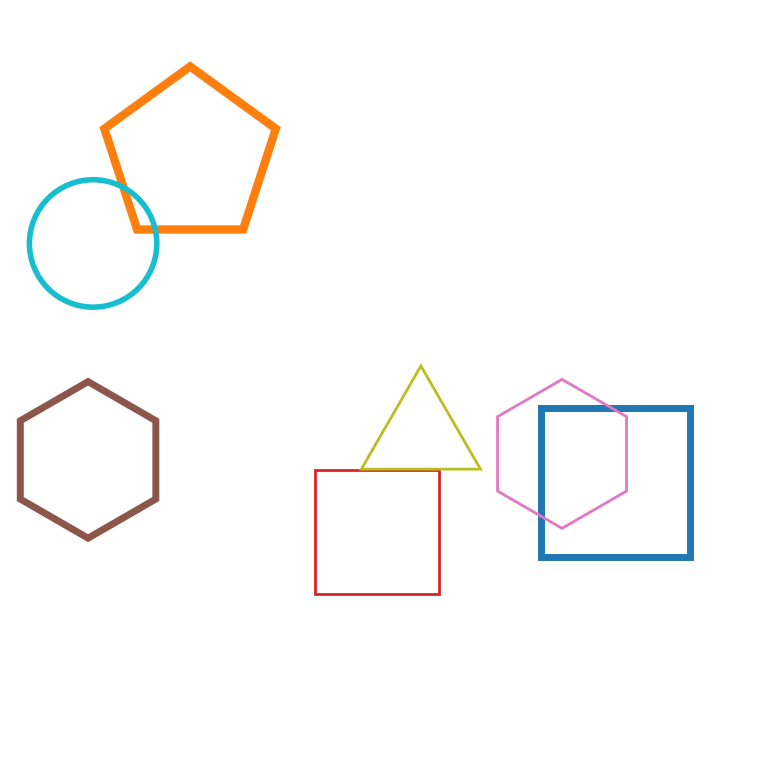[{"shape": "square", "thickness": 2.5, "radius": 0.48, "center": [0.799, 0.373]}, {"shape": "pentagon", "thickness": 3, "radius": 0.59, "center": [0.247, 0.797]}, {"shape": "square", "thickness": 1, "radius": 0.4, "center": [0.49, 0.309]}, {"shape": "hexagon", "thickness": 2.5, "radius": 0.51, "center": [0.114, 0.403]}, {"shape": "hexagon", "thickness": 1, "radius": 0.48, "center": [0.73, 0.411]}, {"shape": "triangle", "thickness": 1, "radius": 0.45, "center": [0.547, 0.435]}, {"shape": "circle", "thickness": 2, "radius": 0.41, "center": [0.121, 0.684]}]